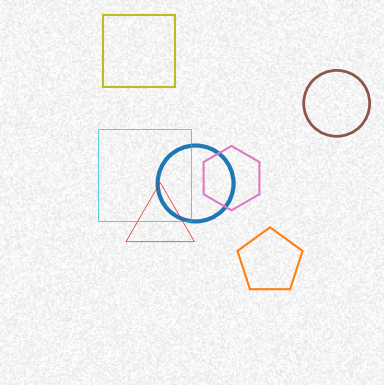[{"shape": "circle", "thickness": 3, "radius": 0.49, "center": [0.508, 0.523]}, {"shape": "pentagon", "thickness": 1.5, "radius": 0.44, "center": [0.701, 0.321]}, {"shape": "triangle", "thickness": 0.5, "radius": 0.51, "center": [0.416, 0.423]}, {"shape": "circle", "thickness": 2, "radius": 0.43, "center": [0.874, 0.732]}, {"shape": "hexagon", "thickness": 1.5, "radius": 0.42, "center": [0.601, 0.537]}, {"shape": "square", "thickness": 1.5, "radius": 0.47, "center": [0.361, 0.867]}, {"shape": "square", "thickness": 0.5, "radius": 0.6, "center": [0.375, 0.545]}]